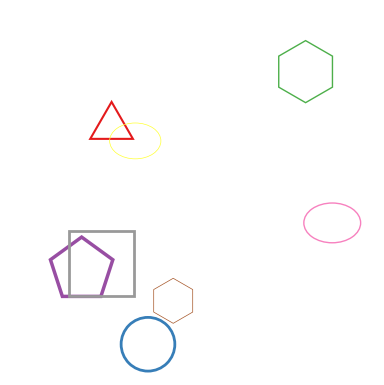[{"shape": "triangle", "thickness": 1.5, "radius": 0.32, "center": [0.29, 0.671]}, {"shape": "circle", "thickness": 2, "radius": 0.35, "center": [0.384, 0.106]}, {"shape": "hexagon", "thickness": 1, "radius": 0.4, "center": [0.794, 0.814]}, {"shape": "pentagon", "thickness": 2.5, "radius": 0.43, "center": [0.212, 0.299]}, {"shape": "oval", "thickness": 0.5, "radius": 0.33, "center": [0.351, 0.634]}, {"shape": "hexagon", "thickness": 0.5, "radius": 0.29, "center": [0.45, 0.219]}, {"shape": "oval", "thickness": 1, "radius": 0.37, "center": [0.863, 0.421]}, {"shape": "square", "thickness": 2, "radius": 0.43, "center": [0.263, 0.316]}]